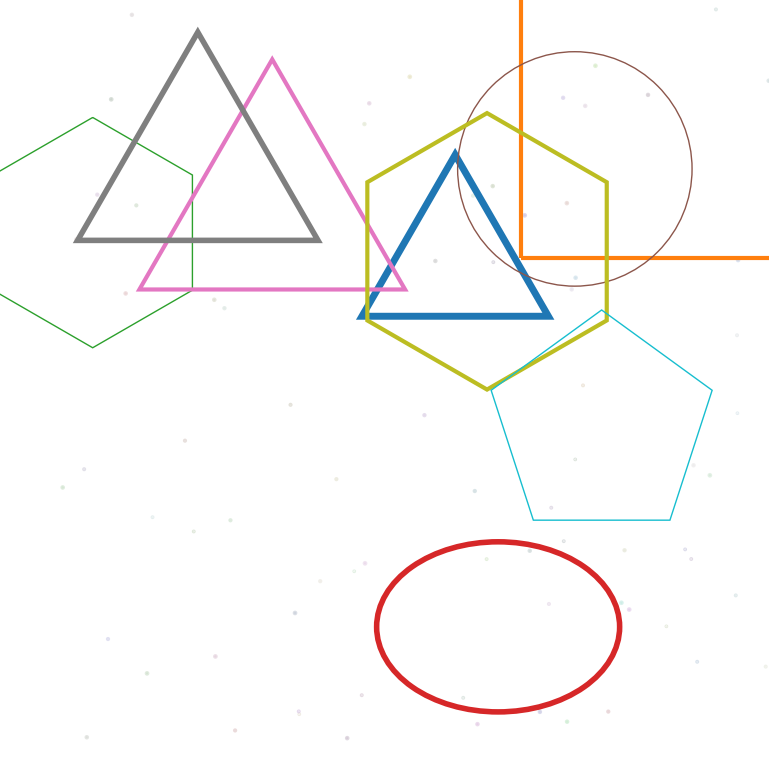[{"shape": "triangle", "thickness": 2.5, "radius": 0.7, "center": [0.591, 0.659]}, {"shape": "square", "thickness": 1.5, "radius": 0.96, "center": [0.868, 0.856]}, {"shape": "hexagon", "thickness": 0.5, "radius": 0.75, "center": [0.12, 0.698]}, {"shape": "oval", "thickness": 2, "radius": 0.79, "center": [0.647, 0.186]}, {"shape": "circle", "thickness": 0.5, "radius": 0.76, "center": [0.747, 0.781]}, {"shape": "triangle", "thickness": 1.5, "radius": 1.0, "center": [0.354, 0.724]}, {"shape": "triangle", "thickness": 2, "radius": 0.9, "center": [0.257, 0.778]}, {"shape": "hexagon", "thickness": 1.5, "radius": 0.9, "center": [0.633, 0.674]}, {"shape": "pentagon", "thickness": 0.5, "radius": 0.75, "center": [0.781, 0.447]}]